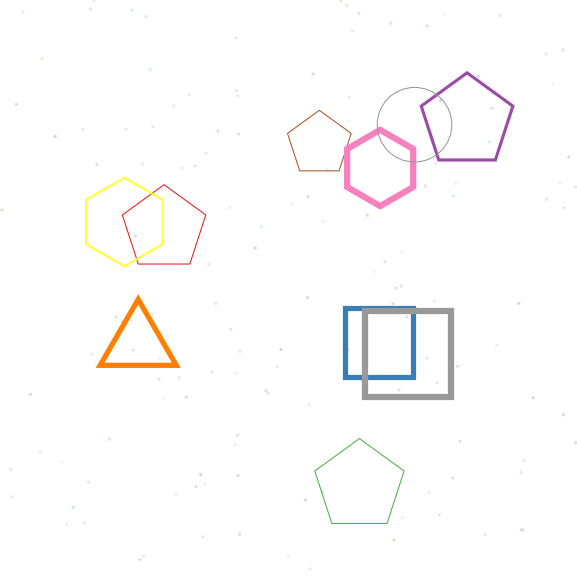[{"shape": "pentagon", "thickness": 0.5, "radius": 0.38, "center": [0.284, 0.603]}, {"shape": "square", "thickness": 2.5, "radius": 0.3, "center": [0.656, 0.406]}, {"shape": "pentagon", "thickness": 0.5, "radius": 0.41, "center": [0.622, 0.158]}, {"shape": "pentagon", "thickness": 1.5, "radius": 0.42, "center": [0.809, 0.79]}, {"shape": "triangle", "thickness": 2.5, "radius": 0.38, "center": [0.239, 0.405]}, {"shape": "hexagon", "thickness": 1, "radius": 0.38, "center": [0.216, 0.615]}, {"shape": "pentagon", "thickness": 0.5, "radius": 0.29, "center": [0.553, 0.75]}, {"shape": "hexagon", "thickness": 3, "radius": 0.33, "center": [0.658, 0.708]}, {"shape": "square", "thickness": 3, "radius": 0.37, "center": [0.707, 0.386]}, {"shape": "circle", "thickness": 0.5, "radius": 0.32, "center": [0.718, 0.783]}]